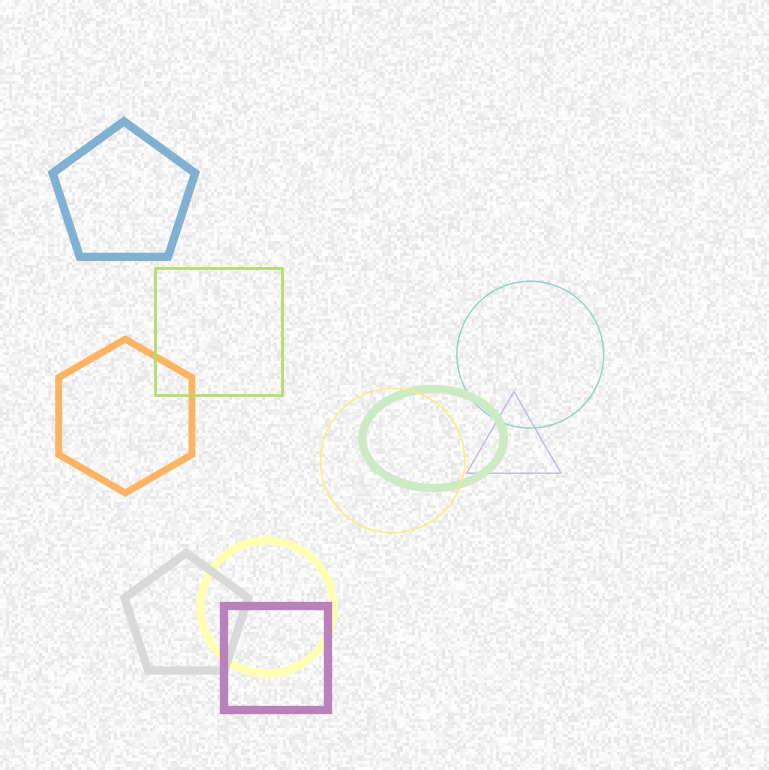[{"shape": "circle", "thickness": 0.5, "radius": 0.48, "center": [0.689, 0.539]}, {"shape": "circle", "thickness": 3, "radius": 0.43, "center": [0.347, 0.211]}, {"shape": "triangle", "thickness": 0.5, "radius": 0.35, "center": [0.667, 0.421]}, {"shape": "pentagon", "thickness": 3, "radius": 0.49, "center": [0.161, 0.745]}, {"shape": "hexagon", "thickness": 2.5, "radius": 0.5, "center": [0.163, 0.46]}, {"shape": "square", "thickness": 1, "radius": 0.41, "center": [0.283, 0.57]}, {"shape": "pentagon", "thickness": 3, "radius": 0.42, "center": [0.242, 0.197]}, {"shape": "square", "thickness": 3, "radius": 0.34, "center": [0.359, 0.146]}, {"shape": "oval", "thickness": 3, "radius": 0.46, "center": [0.562, 0.43]}, {"shape": "circle", "thickness": 0.5, "radius": 0.47, "center": [0.51, 0.402]}]